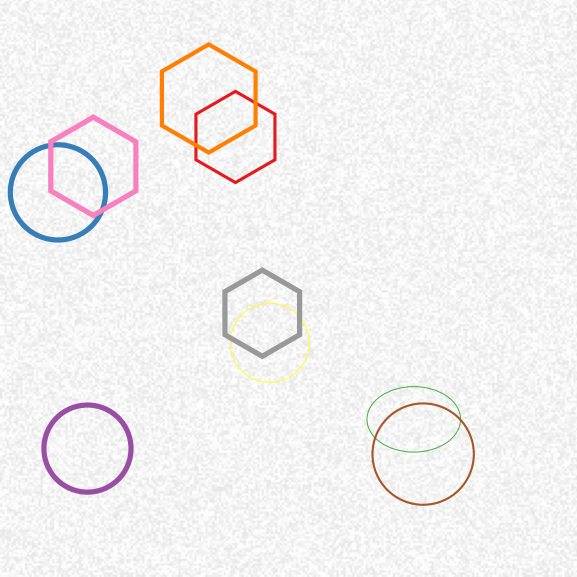[{"shape": "hexagon", "thickness": 1.5, "radius": 0.39, "center": [0.408, 0.762]}, {"shape": "circle", "thickness": 2.5, "radius": 0.41, "center": [0.1, 0.666]}, {"shape": "oval", "thickness": 0.5, "radius": 0.41, "center": [0.716, 0.273]}, {"shape": "circle", "thickness": 2.5, "radius": 0.38, "center": [0.151, 0.222]}, {"shape": "hexagon", "thickness": 2, "radius": 0.47, "center": [0.361, 0.829]}, {"shape": "circle", "thickness": 0.5, "radius": 0.34, "center": [0.467, 0.406]}, {"shape": "circle", "thickness": 1, "radius": 0.44, "center": [0.733, 0.213]}, {"shape": "hexagon", "thickness": 2.5, "radius": 0.43, "center": [0.162, 0.711]}, {"shape": "hexagon", "thickness": 2.5, "radius": 0.37, "center": [0.454, 0.457]}]